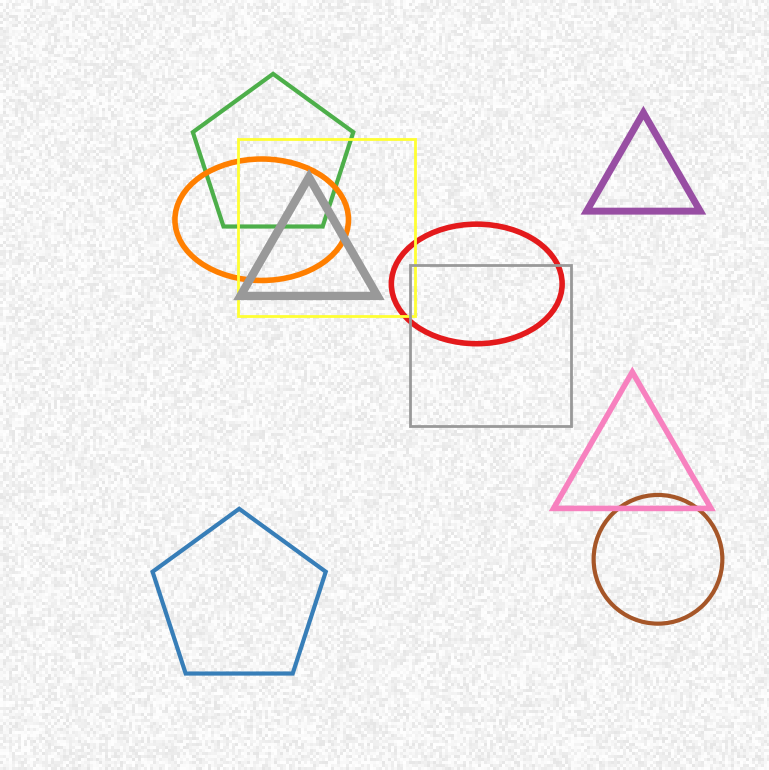[{"shape": "oval", "thickness": 2, "radius": 0.55, "center": [0.619, 0.631]}, {"shape": "pentagon", "thickness": 1.5, "radius": 0.59, "center": [0.311, 0.221]}, {"shape": "pentagon", "thickness": 1.5, "radius": 0.55, "center": [0.355, 0.794]}, {"shape": "triangle", "thickness": 2.5, "radius": 0.43, "center": [0.836, 0.768]}, {"shape": "oval", "thickness": 2, "radius": 0.56, "center": [0.34, 0.715]}, {"shape": "square", "thickness": 1, "radius": 0.58, "center": [0.424, 0.704]}, {"shape": "circle", "thickness": 1.5, "radius": 0.42, "center": [0.855, 0.274]}, {"shape": "triangle", "thickness": 2, "radius": 0.59, "center": [0.821, 0.399]}, {"shape": "square", "thickness": 1, "radius": 0.52, "center": [0.637, 0.551]}, {"shape": "triangle", "thickness": 3, "radius": 0.51, "center": [0.401, 0.667]}]